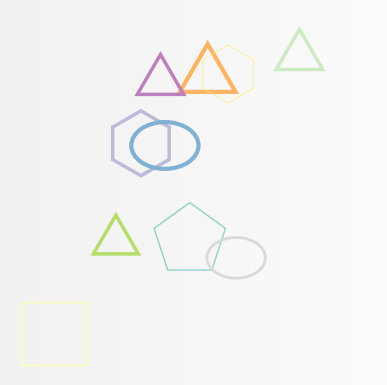[{"shape": "pentagon", "thickness": 1, "radius": 0.48, "center": [0.49, 0.377]}, {"shape": "square", "thickness": 1, "radius": 0.41, "center": [0.14, 0.133]}, {"shape": "hexagon", "thickness": 2.5, "radius": 0.42, "center": [0.364, 0.628]}, {"shape": "oval", "thickness": 3, "radius": 0.43, "center": [0.426, 0.622]}, {"shape": "triangle", "thickness": 3, "radius": 0.41, "center": [0.536, 0.803]}, {"shape": "triangle", "thickness": 2.5, "radius": 0.34, "center": [0.299, 0.374]}, {"shape": "oval", "thickness": 2, "radius": 0.38, "center": [0.609, 0.33]}, {"shape": "triangle", "thickness": 2.5, "radius": 0.35, "center": [0.414, 0.789]}, {"shape": "triangle", "thickness": 2.5, "radius": 0.35, "center": [0.773, 0.854]}, {"shape": "hexagon", "thickness": 0.5, "radius": 0.37, "center": [0.589, 0.808]}]